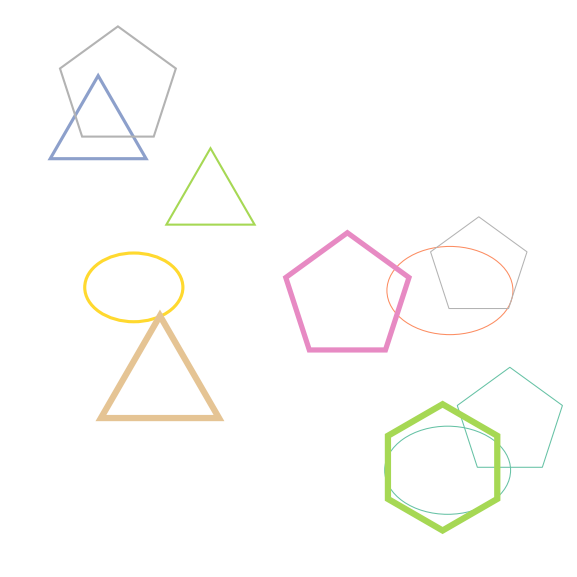[{"shape": "oval", "thickness": 0.5, "radius": 0.54, "center": [0.775, 0.185]}, {"shape": "pentagon", "thickness": 0.5, "radius": 0.48, "center": [0.883, 0.267]}, {"shape": "oval", "thickness": 0.5, "radius": 0.55, "center": [0.779, 0.496]}, {"shape": "triangle", "thickness": 1.5, "radius": 0.48, "center": [0.17, 0.772]}, {"shape": "pentagon", "thickness": 2.5, "radius": 0.56, "center": [0.602, 0.484]}, {"shape": "triangle", "thickness": 1, "radius": 0.44, "center": [0.364, 0.654]}, {"shape": "hexagon", "thickness": 3, "radius": 0.55, "center": [0.766, 0.19]}, {"shape": "oval", "thickness": 1.5, "radius": 0.42, "center": [0.232, 0.502]}, {"shape": "triangle", "thickness": 3, "radius": 0.59, "center": [0.277, 0.334]}, {"shape": "pentagon", "thickness": 1, "radius": 0.53, "center": [0.204, 0.848]}, {"shape": "pentagon", "thickness": 0.5, "radius": 0.44, "center": [0.829, 0.536]}]